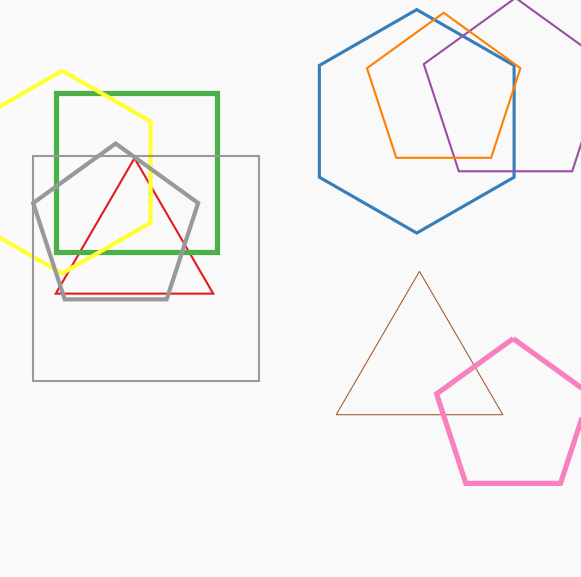[{"shape": "triangle", "thickness": 1, "radius": 0.78, "center": [0.231, 0.569]}, {"shape": "hexagon", "thickness": 1.5, "radius": 0.97, "center": [0.717, 0.789]}, {"shape": "square", "thickness": 2.5, "radius": 0.69, "center": [0.235, 0.7]}, {"shape": "pentagon", "thickness": 1, "radius": 0.83, "center": [0.887, 0.837]}, {"shape": "pentagon", "thickness": 1, "radius": 0.69, "center": [0.763, 0.838]}, {"shape": "hexagon", "thickness": 2, "radius": 0.88, "center": [0.107, 0.701]}, {"shape": "triangle", "thickness": 0.5, "radius": 0.83, "center": [0.722, 0.364]}, {"shape": "pentagon", "thickness": 2.5, "radius": 0.69, "center": [0.883, 0.274]}, {"shape": "pentagon", "thickness": 2, "radius": 0.75, "center": [0.199, 0.601]}, {"shape": "square", "thickness": 1, "radius": 0.97, "center": [0.251, 0.534]}]